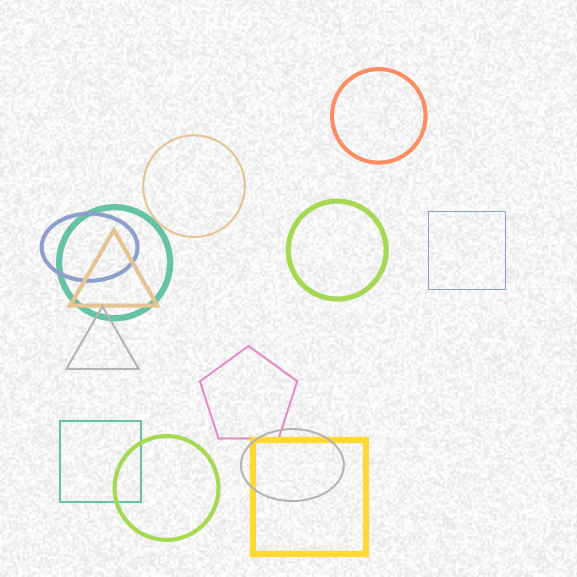[{"shape": "square", "thickness": 1, "radius": 0.35, "center": [0.173, 0.199]}, {"shape": "circle", "thickness": 3, "radius": 0.48, "center": [0.199, 0.544]}, {"shape": "circle", "thickness": 2, "radius": 0.4, "center": [0.656, 0.798]}, {"shape": "square", "thickness": 0.5, "radius": 0.33, "center": [0.808, 0.566]}, {"shape": "oval", "thickness": 2, "radius": 0.42, "center": [0.155, 0.571]}, {"shape": "pentagon", "thickness": 1, "radius": 0.44, "center": [0.43, 0.312]}, {"shape": "circle", "thickness": 2, "radius": 0.45, "center": [0.288, 0.154]}, {"shape": "circle", "thickness": 2.5, "radius": 0.42, "center": [0.584, 0.566]}, {"shape": "square", "thickness": 3, "radius": 0.49, "center": [0.536, 0.139]}, {"shape": "circle", "thickness": 1, "radius": 0.44, "center": [0.336, 0.677]}, {"shape": "triangle", "thickness": 2, "radius": 0.44, "center": [0.197, 0.514]}, {"shape": "triangle", "thickness": 1, "radius": 0.36, "center": [0.177, 0.396]}, {"shape": "oval", "thickness": 1, "radius": 0.45, "center": [0.506, 0.194]}]